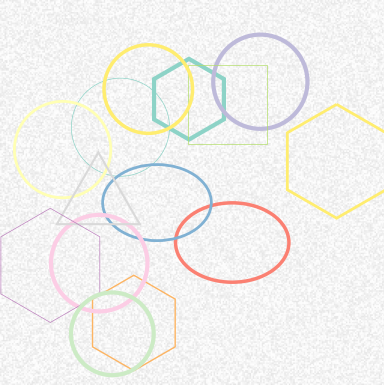[{"shape": "circle", "thickness": 0.5, "radius": 0.64, "center": [0.313, 0.67]}, {"shape": "hexagon", "thickness": 3, "radius": 0.52, "center": [0.491, 0.742]}, {"shape": "circle", "thickness": 2, "radius": 0.63, "center": [0.163, 0.612]}, {"shape": "circle", "thickness": 3, "radius": 0.61, "center": [0.676, 0.788]}, {"shape": "oval", "thickness": 2.5, "radius": 0.74, "center": [0.603, 0.37]}, {"shape": "oval", "thickness": 2, "radius": 0.71, "center": [0.408, 0.474]}, {"shape": "hexagon", "thickness": 1, "radius": 0.62, "center": [0.348, 0.161]}, {"shape": "square", "thickness": 0.5, "radius": 0.51, "center": [0.592, 0.73]}, {"shape": "circle", "thickness": 3, "radius": 0.63, "center": [0.258, 0.316]}, {"shape": "triangle", "thickness": 1.5, "radius": 0.62, "center": [0.255, 0.48]}, {"shape": "hexagon", "thickness": 0.5, "radius": 0.74, "center": [0.131, 0.311]}, {"shape": "circle", "thickness": 3, "radius": 0.54, "center": [0.292, 0.133]}, {"shape": "hexagon", "thickness": 2, "radius": 0.74, "center": [0.874, 0.581]}, {"shape": "circle", "thickness": 2.5, "radius": 0.58, "center": [0.385, 0.769]}]